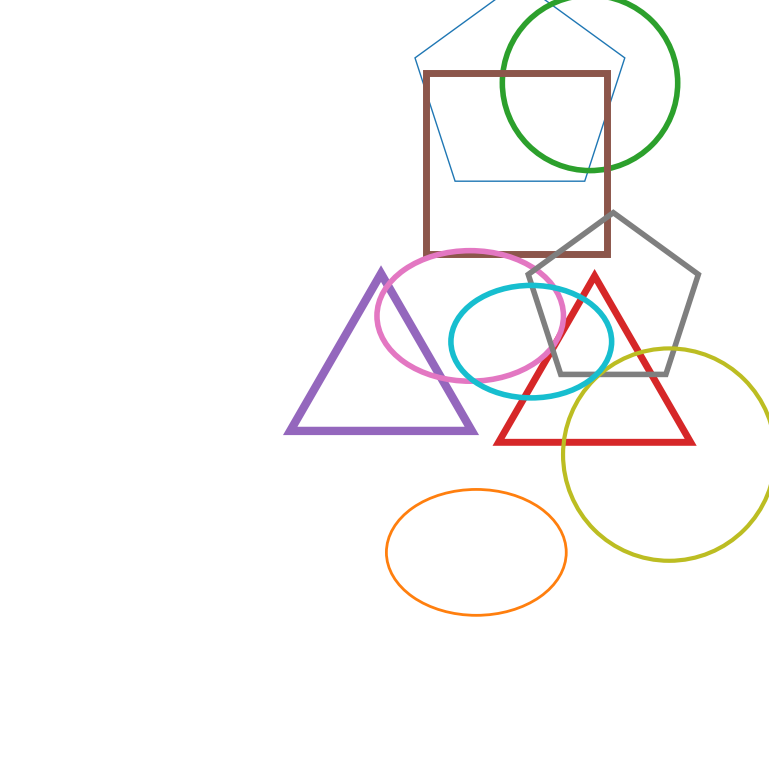[{"shape": "pentagon", "thickness": 0.5, "radius": 0.72, "center": [0.675, 0.881]}, {"shape": "oval", "thickness": 1, "radius": 0.58, "center": [0.619, 0.283]}, {"shape": "circle", "thickness": 2, "radius": 0.57, "center": [0.766, 0.892]}, {"shape": "triangle", "thickness": 2.5, "radius": 0.72, "center": [0.772, 0.498]}, {"shape": "triangle", "thickness": 3, "radius": 0.68, "center": [0.495, 0.508]}, {"shape": "square", "thickness": 2.5, "radius": 0.59, "center": [0.671, 0.788]}, {"shape": "oval", "thickness": 2, "radius": 0.61, "center": [0.611, 0.59]}, {"shape": "pentagon", "thickness": 2, "radius": 0.58, "center": [0.797, 0.608]}, {"shape": "circle", "thickness": 1.5, "radius": 0.69, "center": [0.869, 0.41]}, {"shape": "oval", "thickness": 2, "radius": 0.52, "center": [0.69, 0.556]}]